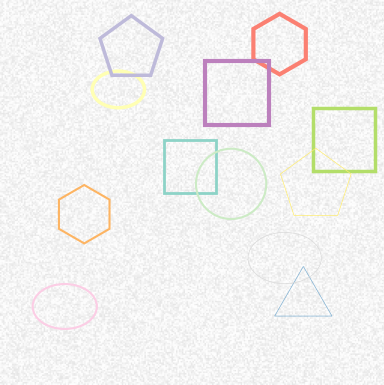[{"shape": "square", "thickness": 2, "radius": 0.34, "center": [0.493, 0.568]}, {"shape": "oval", "thickness": 2.5, "radius": 0.34, "center": [0.307, 0.768]}, {"shape": "pentagon", "thickness": 2.5, "radius": 0.43, "center": [0.341, 0.874]}, {"shape": "hexagon", "thickness": 3, "radius": 0.39, "center": [0.726, 0.885]}, {"shape": "triangle", "thickness": 0.5, "radius": 0.43, "center": [0.788, 0.222]}, {"shape": "hexagon", "thickness": 1.5, "radius": 0.38, "center": [0.219, 0.444]}, {"shape": "square", "thickness": 2.5, "radius": 0.4, "center": [0.893, 0.638]}, {"shape": "oval", "thickness": 1.5, "radius": 0.42, "center": [0.168, 0.204]}, {"shape": "oval", "thickness": 0.5, "radius": 0.48, "center": [0.739, 0.33]}, {"shape": "square", "thickness": 3, "radius": 0.41, "center": [0.615, 0.758]}, {"shape": "circle", "thickness": 1.5, "radius": 0.46, "center": [0.6, 0.522]}, {"shape": "pentagon", "thickness": 0.5, "radius": 0.48, "center": [0.82, 0.518]}]